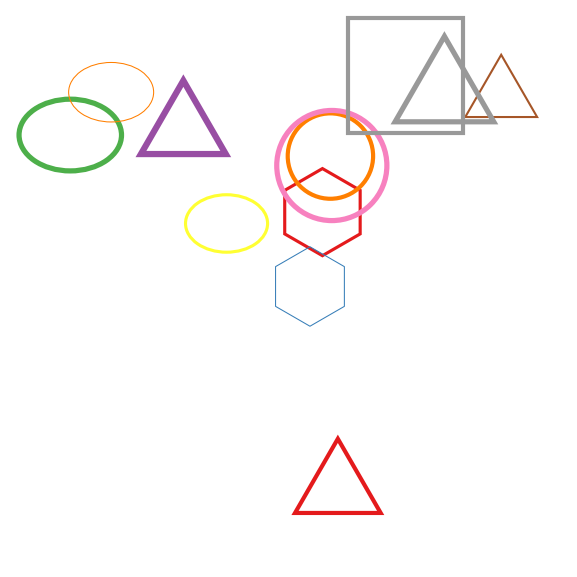[{"shape": "hexagon", "thickness": 1.5, "radius": 0.38, "center": [0.558, 0.632]}, {"shape": "triangle", "thickness": 2, "radius": 0.43, "center": [0.585, 0.154]}, {"shape": "hexagon", "thickness": 0.5, "radius": 0.34, "center": [0.537, 0.503]}, {"shape": "oval", "thickness": 2.5, "radius": 0.44, "center": [0.122, 0.765]}, {"shape": "triangle", "thickness": 3, "radius": 0.42, "center": [0.317, 0.775]}, {"shape": "oval", "thickness": 0.5, "radius": 0.37, "center": [0.192, 0.839]}, {"shape": "circle", "thickness": 2, "radius": 0.37, "center": [0.572, 0.729]}, {"shape": "oval", "thickness": 1.5, "radius": 0.36, "center": [0.392, 0.612]}, {"shape": "triangle", "thickness": 1, "radius": 0.36, "center": [0.868, 0.832]}, {"shape": "circle", "thickness": 2.5, "radius": 0.48, "center": [0.575, 0.713]}, {"shape": "triangle", "thickness": 2.5, "radius": 0.49, "center": [0.77, 0.838]}, {"shape": "square", "thickness": 2, "radius": 0.5, "center": [0.702, 0.868]}]